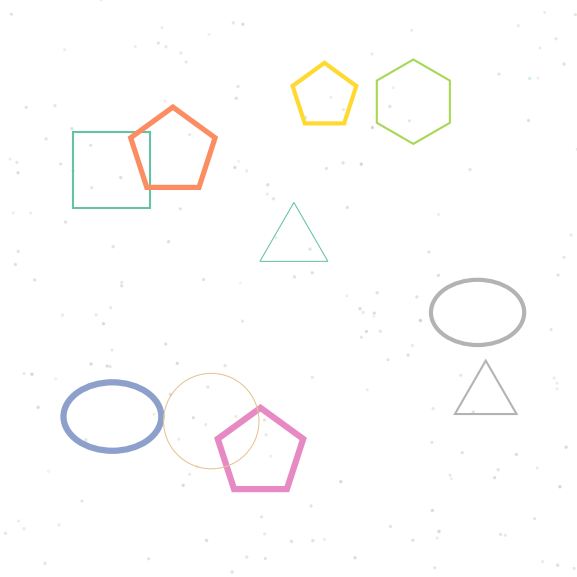[{"shape": "triangle", "thickness": 0.5, "radius": 0.34, "center": [0.509, 0.581]}, {"shape": "square", "thickness": 1, "radius": 0.33, "center": [0.193, 0.705]}, {"shape": "pentagon", "thickness": 2.5, "radius": 0.38, "center": [0.299, 0.737]}, {"shape": "oval", "thickness": 3, "radius": 0.42, "center": [0.195, 0.278]}, {"shape": "pentagon", "thickness": 3, "radius": 0.39, "center": [0.451, 0.215]}, {"shape": "hexagon", "thickness": 1, "radius": 0.37, "center": [0.716, 0.823]}, {"shape": "pentagon", "thickness": 2, "radius": 0.29, "center": [0.562, 0.832]}, {"shape": "circle", "thickness": 0.5, "radius": 0.41, "center": [0.366, 0.27]}, {"shape": "oval", "thickness": 2, "radius": 0.4, "center": [0.827, 0.458]}, {"shape": "triangle", "thickness": 1, "radius": 0.31, "center": [0.841, 0.313]}]